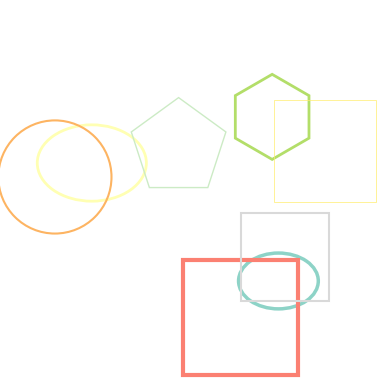[{"shape": "oval", "thickness": 2.5, "radius": 0.52, "center": [0.723, 0.27]}, {"shape": "oval", "thickness": 2, "radius": 0.71, "center": [0.238, 0.577]}, {"shape": "square", "thickness": 3, "radius": 0.74, "center": [0.625, 0.176]}, {"shape": "circle", "thickness": 1.5, "radius": 0.73, "center": [0.143, 0.54]}, {"shape": "hexagon", "thickness": 2, "radius": 0.55, "center": [0.707, 0.696]}, {"shape": "square", "thickness": 1.5, "radius": 0.57, "center": [0.739, 0.332]}, {"shape": "pentagon", "thickness": 1, "radius": 0.65, "center": [0.464, 0.617]}, {"shape": "square", "thickness": 0.5, "radius": 0.66, "center": [0.844, 0.608]}]